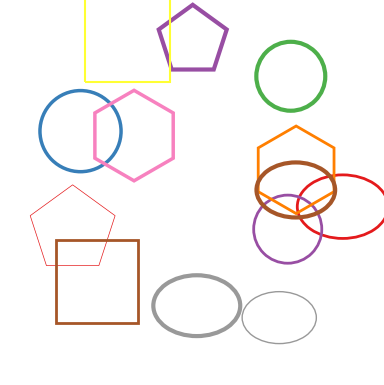[{"shape": "pentagon", "thickness": 0.5, "radius": 0.58, "center": [0.189, 0.404]}, {"shape": "oval", "thickness": 2, "radius": 0.59, "center": [0.89, 0.463]}, {"shape": "circle", "thickness": 2.5, "radius": 0.53, "center": [0.209, 0.659]}, {"shape": "circle", "thickness": 3, "radius": 0.45, "center": [0.755, 0.802]}, {"shape": "pentagon", "thickness": 3, "radius": 0.46, "center": [0.501, 0.895]}, {"shape": "circle", "thickness": 2, "radius": 0.44, "center": [0.747, 0.405]}, {"shape": "hexagon", "thickness": 2, "radius": 0.57, "center": [0.769, 0.559]}, {"shape": "square", "thickness": 1.5, "radius": 0.55, "center": [0.331, 0.896]}, {"shape": "oval", "thickness": 3, "radius": 0.51, "center": [0.768, 0.507]}, {"shape": "square", "thickness": 2, "radius": 0.53, "center": [0.251, 0.269]}, {"shape": "hexagon", "thickness": 2.5, "radius": 0.59, "center": [0.348, 0.648]}, {"shape": "oval", "thickness": 3, "radius": 0.56, "center": [0.511, 0.206]}, {"shape": "oval", "thickness": 1, "radius": 0.48, "center": [0.725, 0.175]}]